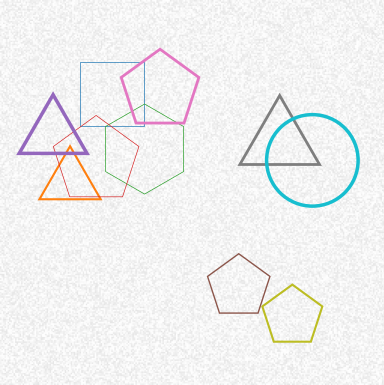[{"shape": "square", "thickness": 0.5, "radius": 0.42, "center": [0.29, 0.756]}, {"shape": "triangle", "thickness": 1.5, "radius": 0.46, "center": [0.182, 0.528]}, {"shape": "hexagon", "thickness": 0.5, "radius": 0.58, "center": [0.376, 0.613]}, {"shape": "pentagon", "thickness": 0.5, "radius": 0.58, "center": [0.25, 0.583]}, {"shape": "triangle", "thickness": 2.5, "radius": 0.51, "center": [0.138, 0.652]}, {"shape": "pentagon", "thickness": 1, "radius": 0.43, "center": [0.62, 0.256]}, {"shape": "pentagon", "thickness": 2, "radius": 0.53, "center": [0.416, 0.766]}, {"shape": "triangle", "thickness": 2, "radius": 0.6, "center": [0.726, 0.632]}, {"shape": "pentagon", "thickness": 1.5, "radius": 0.41, "center": [0.759, 0.179]}, {"shape": "circle", "thickness": 2.5, "radius": 0.59, "center": [0.811, 0.583]}]